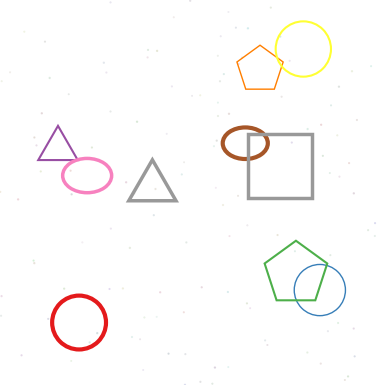[{"shape": "circle", "thickness": 3, "radius": 0.35, "center": [0.205, 0.162]}, {"shape": "circle", "thickness": 1, "radius": 0.33, "center": [0.831, 0.247]}, {"shape": "pentagon", "thickness": 1.5, "radius": 0.43, "center": [0.769, 0.289]}, {"shape": "triangle", "thickness": 1.5, "radius": 0.3, "center": [0.151, 0.614]}, {"shape": "pentagon", "thickness": 1, "radius": 0.32, "center": [0.675, 0.819]}, {"shape": "circle", "thickness": 1.5, "radius": 0.36, "center": [0.788, 0.873]}, {"shape": "oval", "thickness": 3, "radius": 0.29, "center": [0.637, 0.628]}, {"shape": "oval", "thickness": 2.5, "radius": 0.32, "center": [0.226, 0.544]}, {"shape": "triangle", "thickness": 2.5, "radius": 0.35, "center": [0.396, 0.514]}, {"shape": "square", "thickness": 2.5, "radius": 0.41, "center": [0.726, 0.568]}]